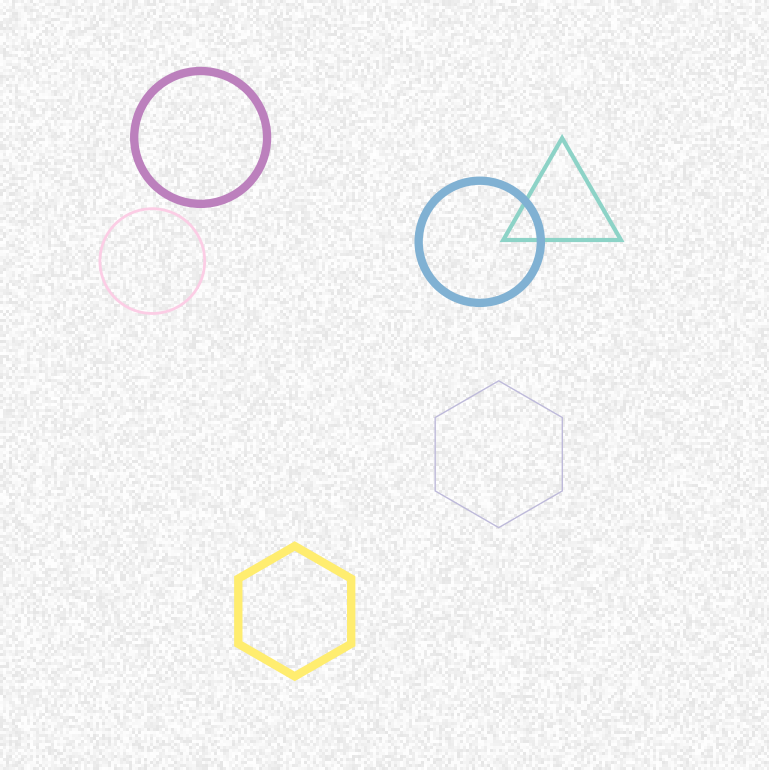[{"shape": "triangle", "thickness": 1.5, "radius": 0.44, "center": [0.73, 0.732]}, {"shape": "hexagon", "thickness": 0.5, "radius": 0.48, "center": [0.648, 0.41]}, {"shape": "circle", "thickness": 3, "radius": 0.4, "center": [0.623, 0.686]}, {"shape": "circle", "thickness": 1, "radius": 0.34, "center": [0.198, 0.661]}, {"shape": "circle", "thickness": 3, "radius": 0.43, "center": [0.261, 0.822]}, {"shape": "hexagon", "thickness": 3, "radius": 0.42, "center": [0.383, 0.206]}]